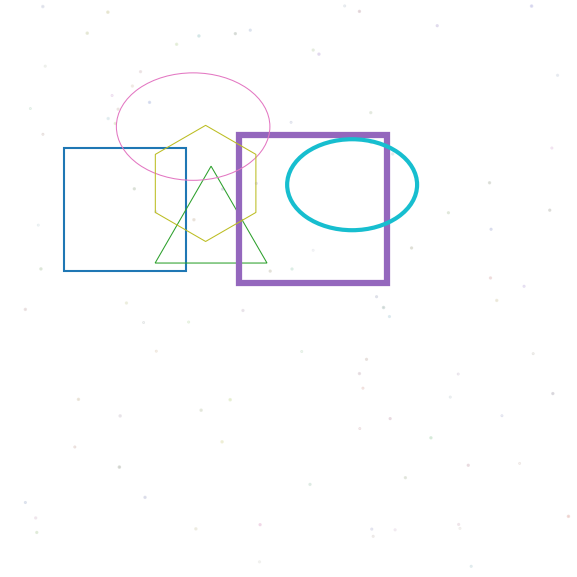[{"shape": "square", "thickness": 1, "radius": 0.53, "center": [0.217, 0.637]}, {"shape": "triangle", "thickness": 0.5, "radius": 0.56, "center": [0.365, 0.6]}, {"shape": "square", "thickness": 3, "radius": 0.64, "center": [0.542, 0.638]}, {"shape": "oval", "thickness": 0.5, "radius": 0.66, "center": [0.334, 0.78]}, {"shape": "hexagon", "thickness": 0.5, "radius": 0.5, "center": [0.356, 0.682]}, {"shape": "oval", "thickness": 2, "radius": 0.56, "center": [0.61, 0.679]}]